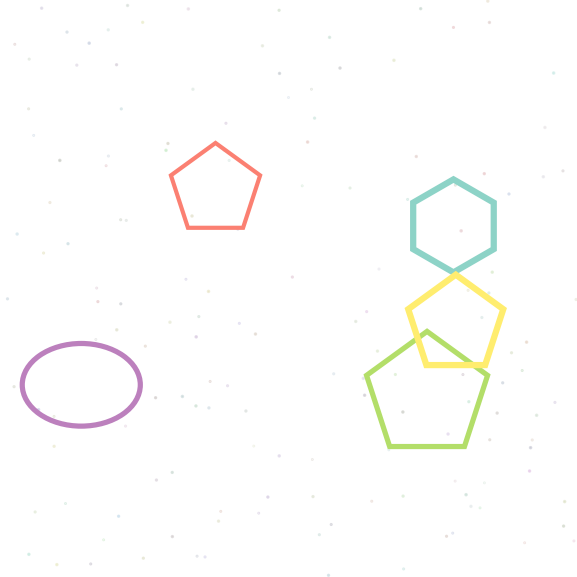[{"shape": "hexagon", "thickness": 3, "radius": 0.4, "center": [0.785, 0.608]}, {"shape": "pentagon", "thickness": 2, "radius": 0.41, "center": [0.373, 0.67]}, {"shape": "pentagon", "thickness": 2.5, "radius": 0.55, "center": [0.739, 0.315]}, {"shape": "oval", "thickness": 2.5, "radius": 0.51, "center": [0.141, 0.333]}, {"shape": "pentagon", "thickness": 3, "radius": 0.43, "center": [0.789, 0.437]}]